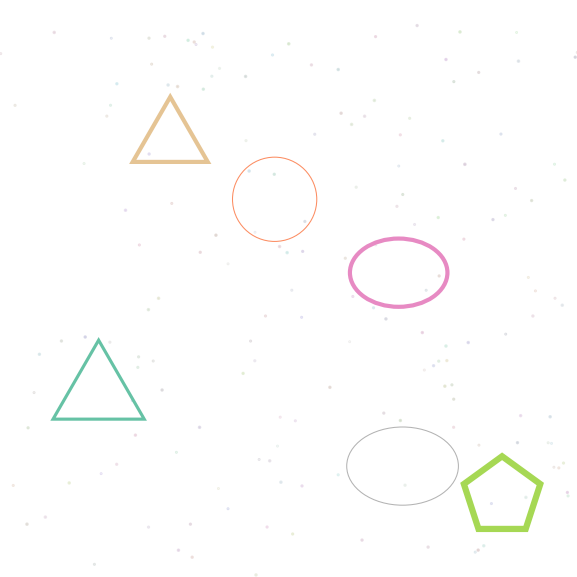[{"shape": "triangle", "thickness": 1.5, "radius": 0.46, "center": [0.171, 0.319]}, {"shape": "circle", "thickness": 0.5, "radius": 0.36, "center": [0.476, 0.654]}, {"shape": "oval", "thickness": 2, "radius": 0.42, "center": [0.69, 0.527]}, {"shape": "pentagon", "thickness": 3, "radius": 0.35, "center": [0.869, 0.139]}, {"shape": "triangle", "thickness": 2, "radius": 0.38, "center": [0.295, 0.756]}, {"shape": "oval", "thickness": 0.5, "radius": 0.48, "center": [0.697, 0.192]}]